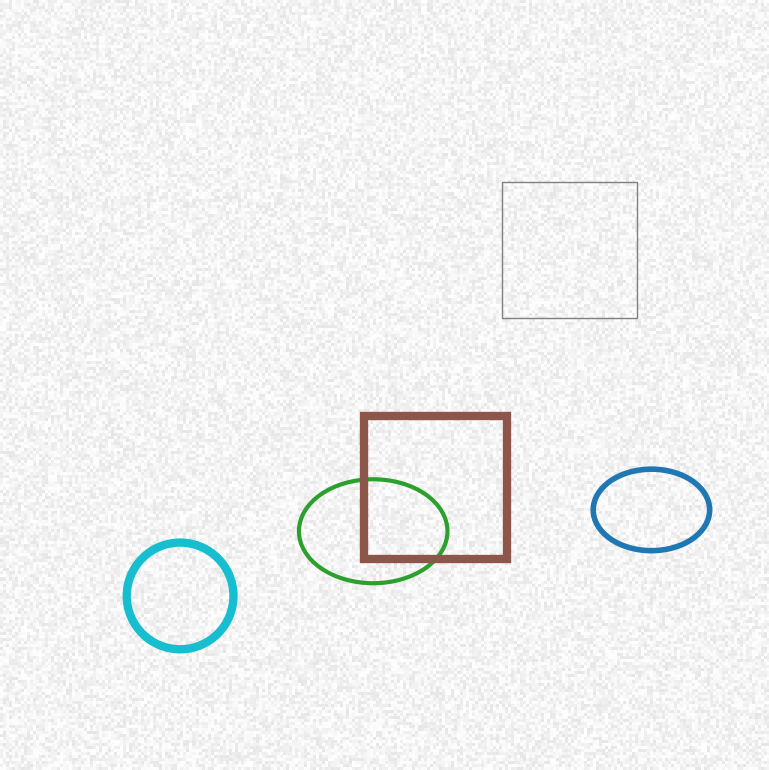[{"shape": "oval", "thickness": 2, "radius": 0.38, "center": [0.846, 0.338]}, {"shape": "oval", "thickness": 1.5, "radius": 0.48, "center": [0.485, 0.31]}, {"shape": "square", "thickness": 3, "radius": 0.46, "center": [0.565, 0.367]}, {"shape": "square", "thickness": 0.5, "radius": 0.44, "center": [0.74, 0.675]}, {"shape": "circle", "thickness": 3, "radius": 0.35, "center": [0.234, 0.226]}]